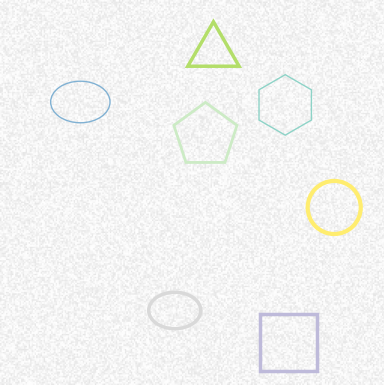[{"shape": "hexagon", "thickness": 1, "radius": 0.39, "center": [0.741, 0.727]}, {"shape": "square", "thickness": 2.5, "radius": 0.37, "center": [0.75, 0.11]}, {"shape": "oval", "thickness": 1, "radius": 0.39, "center": [0.209, 0.735]}, {"shape": "triangle", "thickness": 2.5, "radius": 0.38, "center": [0.554, 0.866]}, {"shape": "oval", "thickness": 2.5, "radius": 0.34, "center": [0.454, 0.194]}, {"shape": "pentagon", "thickness": 2, "radius": 0.43, "center": [0.534, 0.648]}, {"shape": "circle", "thickness": 3, "radius": 0.34, "center": [0.868, 0.461]}]